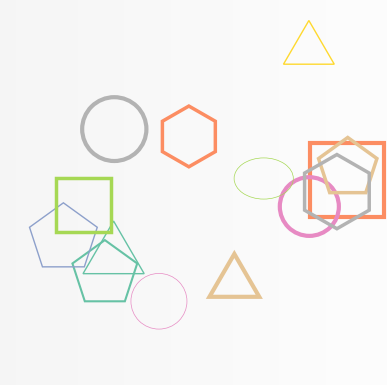[{"shape": "triangle", "thickness": 1, "radius": 0.46, "center": [0.293, 0.335]}, {"shape": "pentagon", "thickness": 1.5, "radius": 0.44, "center": [0.271, 0.289]}, {"shape": "hexagon", "thickness": 2.5, "radius": 0.39, "center": [0.487, 0.646]}, {"shape": "square", "thickness": 3, "radius": 0.48, "center": [0.895, 0.533]}, {"shape": "pentagon", "thickness": 1, "radius": 0.46, "center": [0.164, 0.381]}, {"shape": "circle", "thickness": 3, "radius": 0.38, "center": [0.798, 0.464]}, {"shape": "circle", "thickness": 0.5, "radius": 0.36, "center": [0.41, 0.218]}, {"shape": "square", "thickness": 2.5, "radius": 0.36, "center": [0.216, 0.468]}, {"shape": "oval", "thickness": 0.5, "radius": 0.38, "center": [0.681, 0.536]}, {"shape": "triangle", "thickness": 1, "radius": 0.38, "center": [0.797, 0.871]}, {"shape": "triangle", "thickness": 3, "radius": 0.37, "center": [0.605, 0.266]}, {"shape": "pentagon", "thickness": 2.5, "radius": 0.4, "center": [0.897, 0.564]}, {"shape": "hexagon", "thickness": 2.5, "radius": 0.48, "center": [0.869, 0.502]}, {"shape": "circle", "thickness": 3, "radius": 0.41, "center": [0.295, 0.665]}]